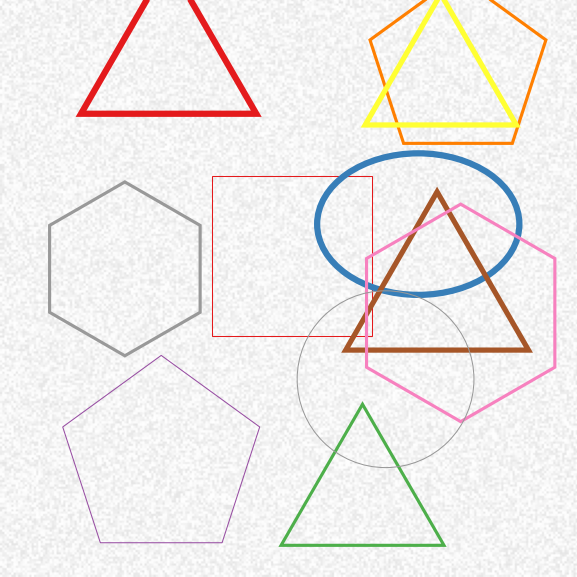[{"shape": "square", "thickness": 0.5, "radius": 0.69, "center": [0.505, 0.556]}, {"shape": "triangle", "thickness": 3, "radius": 0.88, "center": [0.292, 0.89]}, {"shape": "oval", "thickness": 3, "radius": 0.88, "center": [0.724, 0.611]}, {"shape": "triangle", "thickness": 1.5, "radius": 0.81, "center": [0.628, 0.136]}, {"shape": "pentagon", "thickness": 0.5, "radius": 0.9, "center": [0.279, 0.204]}, {"shape": "pentagon", "thickness": 1.5, "radius": 0.8, "center": [0.793, 0.88]}, {"shape": "triangle", "thickness": 2.5, "radius": 0.76, "center": [0.763, 0.858]}, {"shape": "triangle", "thickness": 2.5, "radius": 0.91, "center": [0.757, 0.484]}, {"shape": "hexagon", "thickness": 1.5, "radius": 0.94, "center": [0.798, 0.457]}, {"shape": "circle", "thickness": 0.5, "radius": 0.77, "center": [0.668, 0.343]}, {"shape": "hexagon", "thickness": 1.5, "radius": 0.75, "center": [0.216, 0.534]}]